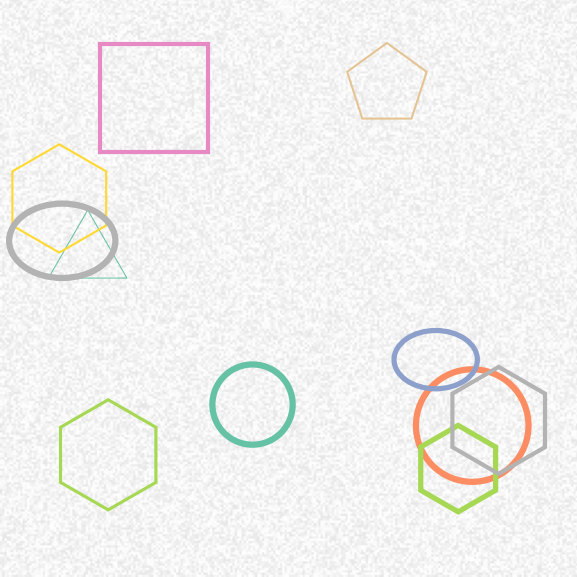[{"shape": "circle", "thickness": 3, "radius": 0.35, "center": [0.437, 0.299]}, {"shape": "triangle", "thickness": 0.5, "radius": 0.39, "center": [0.152, 0.557]}, {"shape": "circle", "thickness": 3, "radius": 0.49, "center": [0.818, 0.262]}, {"shape": "oval", "thickness": 2.5, "radius": 0.36, "center": [0.754, 0.376]}, {"shape": "square", "thickness": 2, "radius": 0.47, "center": [0.267, 0.83]}, {"shape": "hexagon", "thickness": 1.5, "radius": 0.48, "center": [0.187, 0.212]}, {"shape": "hexagon", "thickness": 2.5, "radius": 0.37, "center": [0.793, 0.188]}, {"shape": "hexagon", "thickness": 1, "radius": 0.47, "center": [0.103, 0.655]}, {"shape": "pentagon", "thickness": 1, "radius": 0.36, "center": [0.67, 0.852]}, {"shape": "hexagon", "thickness": 2, "radius": 0.46, "center": [0.864, 0.271]}, {"shape": "oval", "thickness": 3, "radius": 0.46, "center": [0.108, 0.582]}]